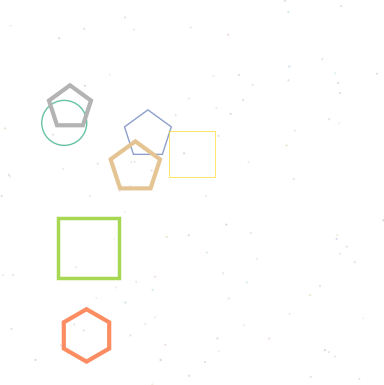[{"shape": "circle", "thickness": 1, "radius": 0.29, "center": [0.167, 0.681]}, {"shape": "hexagon", "thickness": 3, "radius": 0.34, "center": [0.225, 0.129]}, {"shape": "pentagon", "thickness": 1, "radius": 0.32, "center": [0.384, 0.651]}, {"shape": "square", "thickness": 2.5, "radius": 0.39, "center": [0.231, 0.356]}, {"shape": "square", "thickness": 0.5, "radius": 0.3, "center": [0.499, 0.599]}, {"shape": "pentagon", "thickness": 3, "radius": 0.34, "center": [0.352, 0.565]}, {"shape": "pentagon", "thickness": 3, "radius": 0.29, "center": [0.182, 0.721]}]